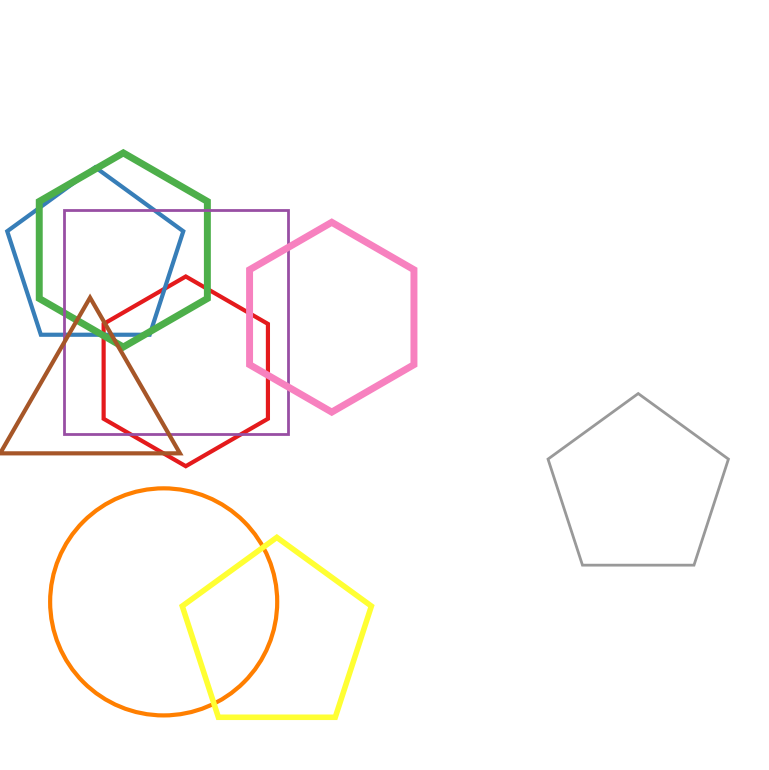[{"shape": "hexagon", "thickness": 1.5, "radius": 0.62, "center": [0.241, 0.518]}, {"shape": "pentagon", "thickness": 1.5, "radius": 0.6, "center": [0.124, 0.663]}, {"shape": "hexagon", "thickness": 2.5, "radius": 0.63, "center": [0.16, 0.675]}, {"shape": "square", "thickness": 1, "radius": 0.73, "center": [0.229, 0.582]}, {"shape": "circle", "thickness": 1.5, "radius": 0.74, "center": [0.213, 0.218]}, {"shape": "pentagon", "thickness": 2, "radius": 0.65, "center": [0.36, 0.173]}, {"shape": "triangle", "thickness": 1.5, "radius": 0.67, "center": [0.117, 0.479]}, {"shape": "hexagon", "thickness": 2.5, "radius": 0.62, "center": [0.431, 0.588]}, {"shape": "pentagon", "thickness": 1, "radius": 0.62, "center": [0.829, 0.366]}]